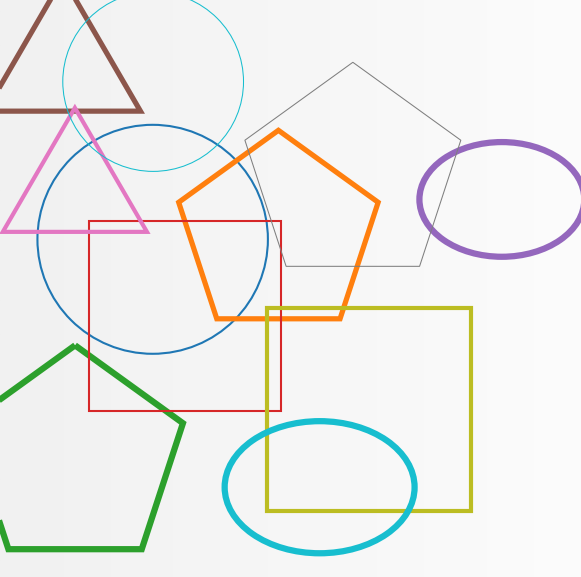[{"shape": "circle", "thickness": 1, "radius": 0.99, "center": [0.263, 0.585]}, {"shape": "pentagon", "thickness": 2.5, "radius": 0.9, "center": [0.479, 0.593]}, {"shape": "pentagon", "thickness": 3, "radius": 0.98, "center": [0.129, 0.206]}, {"shape": "square", "thickness": 1, "radius": 0.82, "center": [0.318, 0.452]}, {"shape": "oval", "thickness": 3, "radius": 0.71, "center": [0.863, 0.654]}, {"shape": "triangle", "thickness": 2.5, "radius": 0.77, "center": [0.108, 0.884]}, {"shape": "triangle", "thickness": 2, "radius": 0.72, "center": [0.129, 0.669]}, {"shape": "pentagon", "thickness": 0.5, "radius": 0.98, "center": [0.607, 0.696]}, {"shape": "square", "thickness": 2, "radius": 0.88, "center": [0.635, 0.29]}, {"shape": "oval", "thickness": 3, "radius": 0.82, "center": [0.55, 0.155]}, {"shape": "circle", "thickness": 0.5, "radius": 0.78, "center": [0.263, 0.858]}]